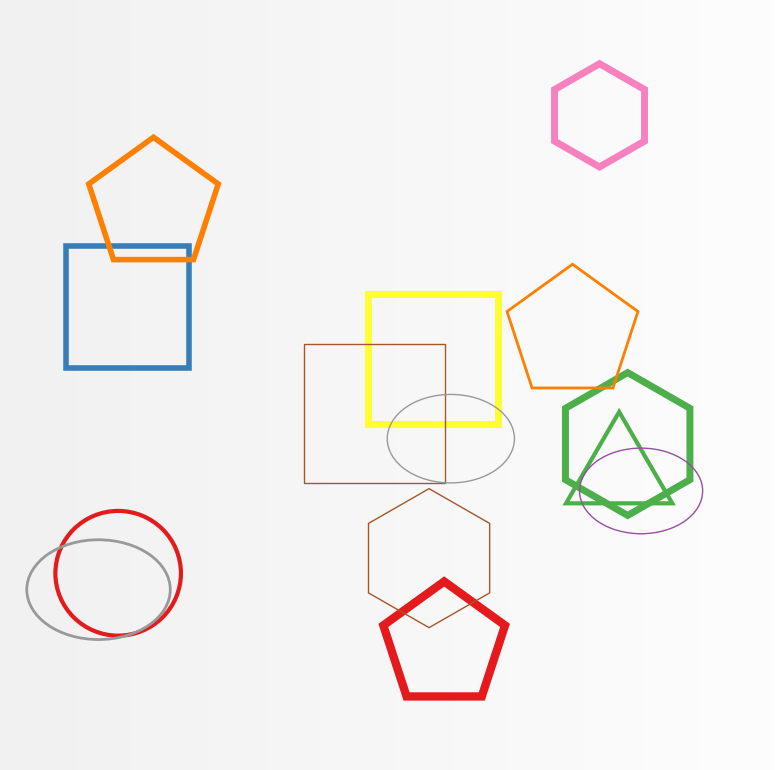[{"shape": "circle", "thickness": 1.5, "radius": 0.4, "center": [0.152, 0.255]}, {"shape": "pentagon", "thickness": 3, "radius": 0.41, "center": [0.573, 0.162]}, {"shape": "square", "thickness": 2, "radius": 0.4, "center": [0.164, 0.601]}, {"shape": "hexagon", "thickness": 2.5, "radius": 0.46, "center": [0.81, 0.423]}, {"shape": "triangle", "thickness": 1.5, "radius": 0.4, "center": [0.799, 0.386]}, {"shape": "oval", "thickness": 0.5, "radius": 0.4, "center": [0.827, 0.362]}, {"shape": "pentagon", "thickness": 2, "radius": 0.44, "center": [0.198, 0.734]}, {"shape": "pentagon", "thickness": 1, "radius": 0.44, "center": [0.739, 0.568]}, {"shape": "square", "thickness": 2.5, "radius": 0.42, "center": [0.559, 0.534]}, {"shape": "hexagon", "thickness": 0.5, "radius": 0.45, "center": [0.554, 0.275]}, {"shape": "square", "thickness": 0.5, "radius": 0.45, "center": [0.483, 0.463]}, {"shape": "hexagon", "thickness": 2.5, "radius": 0.34, "center": [0.774, 0.85]}, {"shape": "oval", "thickness": 0.5, "radius": 0.41, "center": [0.582, 0.43]}, {"shape": "oval", "thickness": 1, "radius": 0.46, "center": [0.127, 0.234]}]